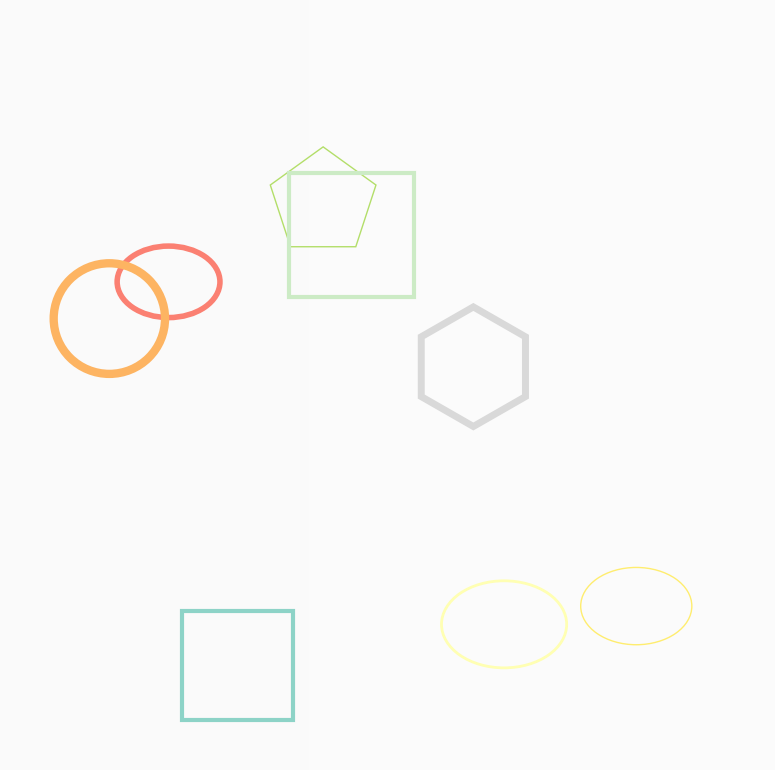[{"shape": "square", "thickness": 1.5, "radius": 0.36, "center": [0.306, 0.136]}, {"shape": "oval", "thickness": 1, "radius": 0.4, "center": [0.65, 0.189]}, {"shape": "oval", "thickness": 2, "radius": 0.33, "center": [0.217, 0.634]}, {"shape": "circle", "thickness": 3, "radius": 0.36, "center": [0.141, 0.586]}, {"shape": "pentagon", "thickness": 0.5, "radius": 0.36, "center": [0.417, 0.738]}, {"shape": "hexagon", "thickness": 2.5, "radius": 0.39, "center": [0.611, 0.524]}, {"shape": "square", "thickness": 1.5, "radius": 0.4, "center": [0.454, 0.695]}, {"shape": "oval", "thickness": 0.5, "radius": 0.36, "center": [0.821, 0.213]}]